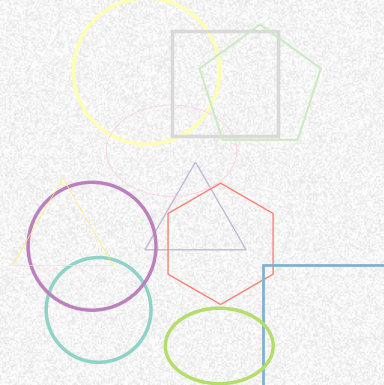[{"shape": "circle", "thickness": 2.5, "radius": 0.68, "center": [0.256, 0.195]}, {"shape": "circle", "thickness": 2.5, "radius": 0.95, "center": [0.381, 0.815]}, {"shape": "triangle", "thickness": 1, "radius": 0.76, "center": [0.508, 0.427]}, {"shape": "hexagon", "thickness": 1, "radius": 0.79, "center": [0.573, 0.367]}, {"shape": "square", "thickness": 2, "radius": 0.87, "center": [0.858, 0.138]}, {"shape": "oval", "thickness": 2.5, "radius": 0.7, "center": [0.57, 0.101]}, {"shape": "oval", "thickness": 0.5, "radius": 0.85, "center": [0.446, 0.609]}, {"shape": "square", "thickness": 2.5, "radius": 0.69, "center": [0.584, 0.783]}, {"shape": "circle", "thickness": 2.5, "radius": 0.83, "center": [0.239, 0.36]}, {"shape": "pentagon", "thickness": 1.5, "radius": 0.83, "center": [0.676, 0.771]}, {"shape": "triangle", "thickness": 0.5, "radius": 0.76, "center": [0.163, 0.386]}]